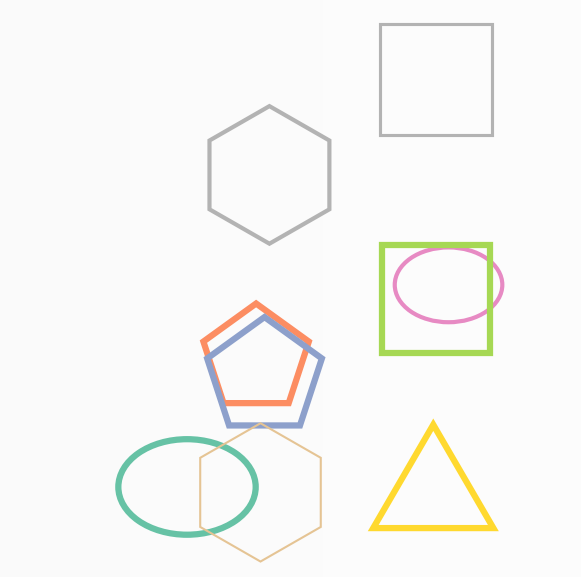[{"shape": "oval", "thickness": 3, "radius": 0.59, "center": [0.322, 0.156]}, {"shape": "pentagon", "thickness": 3, "radius": 0.48, "center": [0.441, 0.378]}, {"shape": "pentagon", "thickness": 3, "radius": 0.52, "center": [0.455, 0.346]}, {"shape": "oval", "thickness": 2, "radius": 0.46, "center": [0.772, 0.506]}, {"shape": "square", "thickness": 3, "radius": 0.46, "center": [0.75, 0.482]}, {"shape": "triangle", "thickness": 3, "radius": 0.6, "center": [0.745, 0.144]}, {"shape": "hexagon", "thickness": 1, "radius": 0.6, "center": [0.448, 0.147]}, {"shape": "square", "thickness": 1.5, "radius": 0.48, "center": [0.75, 0.862]}, {"shape": "hexagon", "thickness": 2, "radius": 0.6, "center": [0.464, 0.696]}]